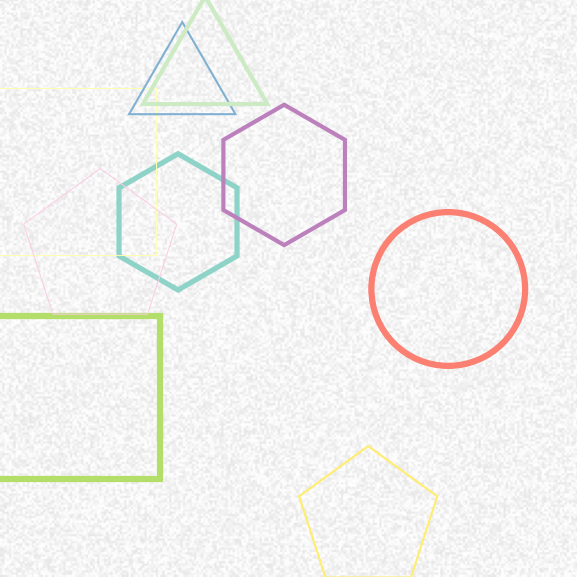[{"shape": "hexagon", "thickness": 2.5, "radius": 0.59, "center": [0.308, 0.615]}, {"shape": "square", "thickness": 0.5, "radius": 0.72, "center": [0.125, 0.702]}, {"shape": "circle", "thickness": 3, "radius": 0.67, "center": [0.776, 0.499]}, {"shape": "triangle", "thickness": 1, "radius": 0.53, "center": [0.316, 0.855]}, {"shape": "square", "thickness": 3, "radius": 0.71, "center": [0.137, 0.311]}, {"shape": "pentagon", "thickness": 0.5, "radius": 0.7, "center": [0.174, 0.568]}, {"shape": "hexagon", "thickness": 2, "radius": 0.61, "center": [0.492, 0.696]}, {"shape": "triangle", "thickness": 2, "radius": 0.62, "center": [0.355, 0.881]}, {"shape": "pentagon", "thickness": 1, "radius": 0.63, "center": [0.638, 0.101]}]